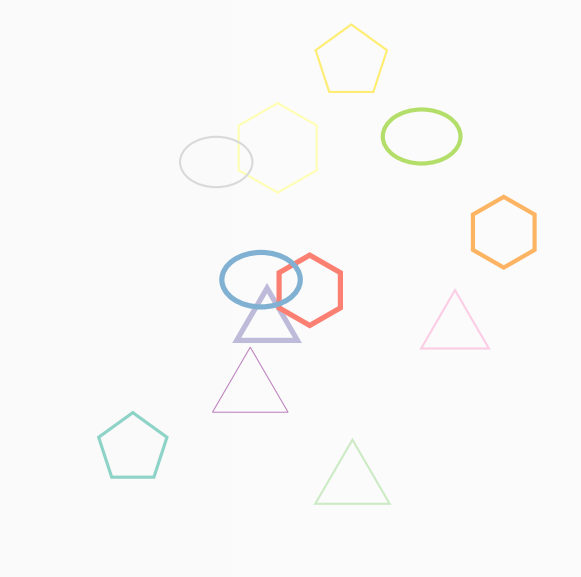[{"shape": "pentagon", "thickness": 1.5, "radius": 0.31, "center": [0.228, 0.223]}, {"shape": "hexagon", "thickness": 1, "radius": 0.39, "center": [0.478, 0.743]}, {"shape": "triangle", "thickness": 2.5, "radius": 0.3, "center": [0.459, 0.44]}, {"shape": "hexagon", "thickness": 2.5, "radius": 0.3, "center": [0.533, 0.496]}, {"shape": "oval", "thickness": 2.5, "radius": 0.34, "center": [0.449, 0.515]}, {"shape": "hexagon", "thickness": 2, "radius": 0.31, "center": [0.867, 0.597]}, {"shape": "oval", "thickness": 2, "radius": 0.33, "center": [0.725, 0.763]}, {"shape": "triangle", "thickness": 1, "radius": 0.34, "center": [0.783, 0.429]}, {"shape": "oval", "thickness": 1, "radius": 0.31, "center": [0.372, 0.719]}, {"shape": "triangle", "thickness": 0.5, "radius": 0.38, "center": [0.431, 0.323]}, {"shape": "triangle", "thickness": 1, "radius": 0.37, "center": [0.606, 0.164]}, {"shape": "pentagon", "thickness": 1, "radius": 0.32, "center": [0.604, 0.892]}]